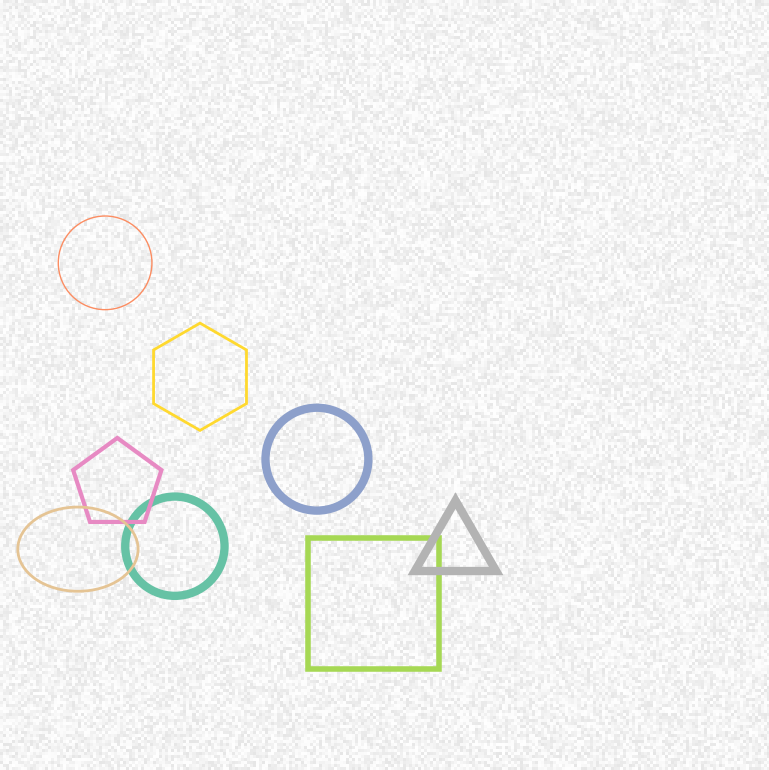[{"shape": "circle", "thickness": 3, "radius": 0.32, "center": [0.227, 0.291]}, {"shape": "circle", "thickness": 0.5, "radius": 0.3, "center": [0.136, 0.659]}, {"shape": "circle", "thickness": 3, "radius": 0.33, "center": [0.412, 0.404]}, {"shape": "pentagon", "thickness": 1.5, "radius": 0.3, "center": [0.152, 0.371]}, {"shape": "square", "thickness": 2, "radius": 0.42, "center": [0.485, 0.216]}, {"shape": "hexagon", "thickness": 1, "radius": 0.35, "center": [0.26, 0.511]}, {"shape": "oval", "thickness": 1, "radius": 0.39, "center": [0.101, 0.287]}, {"shape": "triangle", "thickness": 3, "radius": 0.3, "center": [0.592, 0.289]}]